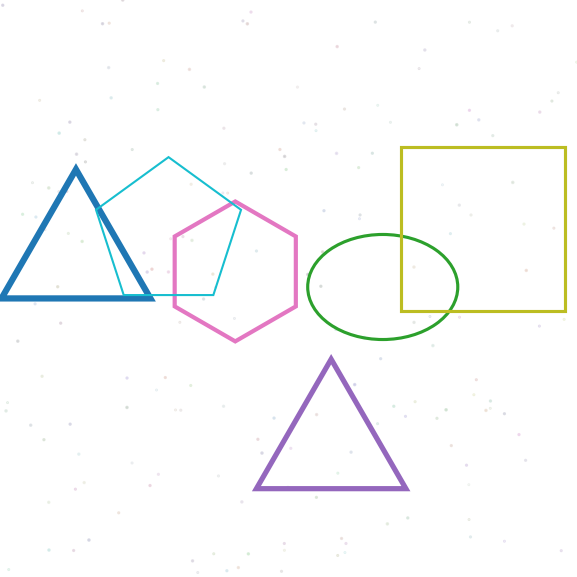[{"shape": "triangle", "thickness": 3, "radius": 0.74, "center": [0.132, 0.557]}, {"shape": "oval", "thickness": 1.5, "radius": 0.65, "center": [0.663, 0.502]}, {"shape": "triangle", "thickness": 2.5, "radius": 0.75, "center": [0.573, 0.228]}, {"shape": "hexagon", "thickness": 2, "radius": 0.61, "center": [0.407, 0.529]}, {"shape": "square", "thickness": 1.5, "radius": 0.71, "center": [0.837, 0.602]}, {"shape": "pentagon", "thickness": 1, "radius": 0.66, "center": [0.292, 0.595]}]